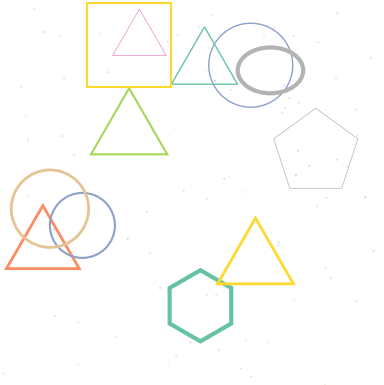[{"shape": "triangle", "thickness": 1, "radius": 0.5, "center": [0.531, 0.831]}, {"shape": "hexagon", "thickness": 3, "radius": 0.46, "center": [0.521, 0.206]}, {"shape": "triangle", "thickness": 2, "radius": 0.55, "center": [0.111, 0.357]}, {"shape": "circle", "thickness": 1.5, "radius": 0.42, "center": [0.214, 0.415]}, {"shape": "circle", "thickness": 1, "radius": 0.55, "center": [0.651, 0.831]}, {"shape": "triangle", "thickness": 0.5, "radius": 0.4, "center": [0.362, 0.896]}, {"shape": "triangle", "thickness": 1.5, "radius": 0.57, "center": [0.335, 0.656]}, {"shape": "triangle", "thickness": 2, "radius": 0.57, "center": [0.664, 0.32]}, {"shape": "square", "thickness": 1.5, "radius": 0.55, "center": [0.335, 0.882]}, {"shape": "circle", "thickness": 2, "radius": 0.5, "center": [0.13, 0.458]}, {"shape": "pentagon", "thickness": 0.5, "radius": 0.57, "center": [0.82, 0.604]}, {"shape": "oval", "thickness": 3, "radius": 0.43, "center": [0.702, 0.817]}]